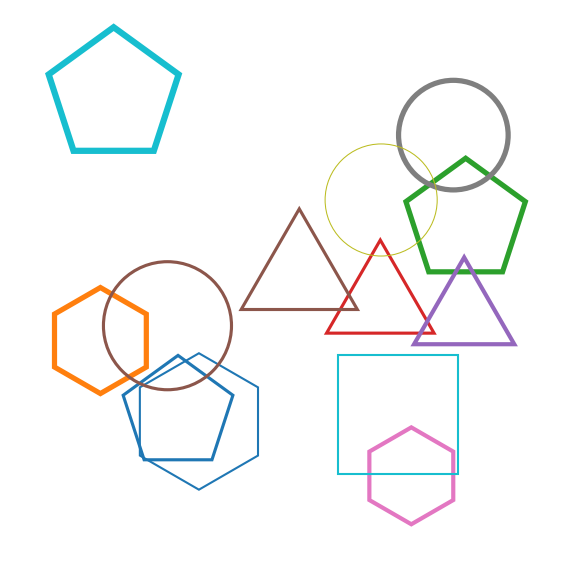[{"shape": "pentagon", "thickness": 1.5, "radius": 0.5, "center": [0.308, 0.284]}, {"shape": "hexagon", "thickness": 1, "radius": 0.59, "center": [0.344, 0.269]}, {"shape": "hexagon", "thickness": 2.5, "radius": 0.46, "center": [0.174, 0.409]}, {"shape": "pentagon", "thickness": 2.5, "radius": 0.54, "center": [0.806, 0.616]}, {"shape": "triangle", "thickness": 1.5, "radius": 0.54, "center": [0.659, 0.476]}, {"shape": "triangle", "thickness": 2, "radius": 0.5, "center": [0.804, 0.453]}, {"shape": "circle", "thickness": 1.5, "radius": 0.55, "center": [0.29, 0.435]}, {"shape": "triangle", "thickness": 1.5, "radius": 0.58, "center": [0.518, 0.521]}, {"shape": "hexagon", "thickness": 2, "radius": 0.42, "center": [0.712, 0.175]}, {"shape": "circle", "thickness": 2.5, "radius": 0.47, "center": [0.785, 0.765]}, {"shape": "circle", "thickness": 0.5, "radius": 0.49, "center": [0.66, 0.653]}, {"shape": "square", "thickness": 1, "radius": 0.52, "center": [0.69, 0.281]}, {"shape": "pentagon", "thickness": 3, "radius": 0.59, "center": [0.197, 0.834]}]